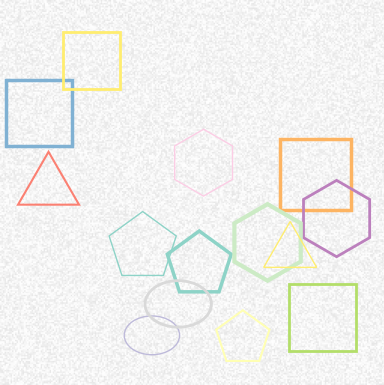[{"shape": "pentagon", "thickness": 1, "radius": 0.46, "center": [0.371, 0.359]}, {"shape": "pentagon", "thickness": 2.5, "radius": 0.44, "center": [0.518, 0.313]}, {"shape": "pentagon", "thickness": 1.5, "radius": 0.36, "center": [0.631, 0.121]}, {"shape": "oval", "thickness": 1, "radius": 0.36, "center": [0.395, 0.129]}, {"shape": "triangle", "thickness": 1.5, "radius": 0.46, "center": [0.126, 0.514]}, {"shape": "square", "thickness": 2.5, "radius": 0.43, "center": [0.102, 0.706]}, {"shape": "square", "thickness": 2.5, "radius": 0.46, "center": [0.819, 0.547]}, {"shape": "square", "thickness": 2, "radius": 0.44, "center": [0.838, 0.175]}, {"shape": "hexagon", "thickness": 1, "radius": 0.43, "center": [0.529, 0.577]}, {"shape": "oval", "thickness": 2, "radius": 0.43, "center": [0.463, 0.211]}, {"shape": "hexagon", "thickness": 2, "radius": 0.5, "center": [0.874, 0.432]}, {"shape": "hexagon", "thickness": 3, "radius": 0.5, "center": [0.695, 0.37]}, {"shape": "triangle", "thickness": 1, "radius": 0.4, "center": [0.754, 0.345]}, {"shape": "square", "thickness": 2, "radius": 0.37, "center": [0.237, 0.843]}]